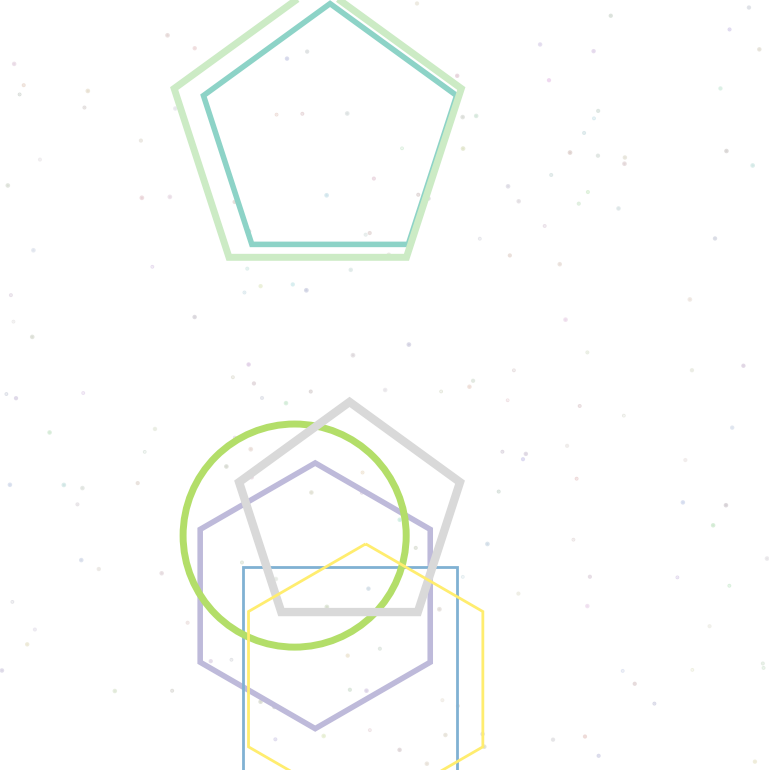[{"shape": "pentagon", "thickness": 2, "radius": 0.86, "center": [0.429, 0.822]}, {"shape": "hexagon", "thickness": 2, "radius": 0.86, "center": [0.409, 0.226]}, {"shape": "square", "thickness": 1, "radius": 0.69, "center": [0.455, 0.125]}, {"shape": "circle", "thickness": 2.5, "radius": 0.72, "center": [0.383, 0.304]}, {"shape": "pentagon", "thickness": 3, "radius": 0.75, "center": [0.454, 0.327]}, {"shape": "pentagon", "thickness": 2.5, "radius": 0.98, "center": [0.413, 0.824]}, {"shape": "hexagon", "thickness": 1, "radius": 0.88, "center": [0.475, 0.118]}]